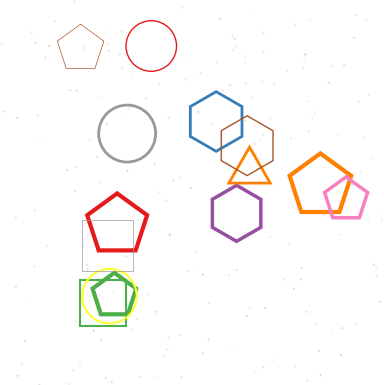[{"shape": "circle", "thickness": 1, "radius": 0.33, "center": [0.393, 0.88]}, {"shape": "pentagon", "thickness": 3, "radius": 0.41, "center": [0.304, 0.416]}, {"shape": "hexagon", "thickness": 2, "radius": 0.39, "center": [0.561, 0.684]}, {"shape": "pentagon", "thickness": 3, "radius": 0.3, "center": [0.297, 0.232]}, {"shape": "square", "thickness": 1.5, "radius": 0.29, "center": [0.268, 0.213]}, {"shape": "hexagon", "thickness": 2.5, "radius": 0.36, "center": [0.615, 0.446]}, {"shape": "triangle", "thickness": 2, "radius": 0.31, "center": [0.648, 0.556]}, {"shape": "pentagon", "thickness": 3, "radius": 0.42, "center": [0.832, 0.517]}, {"shape": "circle", "thickness": 1.5, "radius": 0.35, "center": [0.284, 0.231]}, {"shape": "hexagon", "thickness": 1, "radius": 0.39, "center": [0.642, 0.622]}, {"shape": "pentagon", "thickness": 0.5, "radius": 0.32, "center": [0.209, 0.874]}, {"shape": "pentagon", "thickness": 2.5, "radius": 0.29, "center": [0.899, 0.482]}, {"shape": "circle", "thickness": 2, "radius": 0.37, "center": [0.33, 0.653]}, {"shape": "square", "thickness": 0.5, "radius": 0.33, "center": [0.28, 0.362]}]